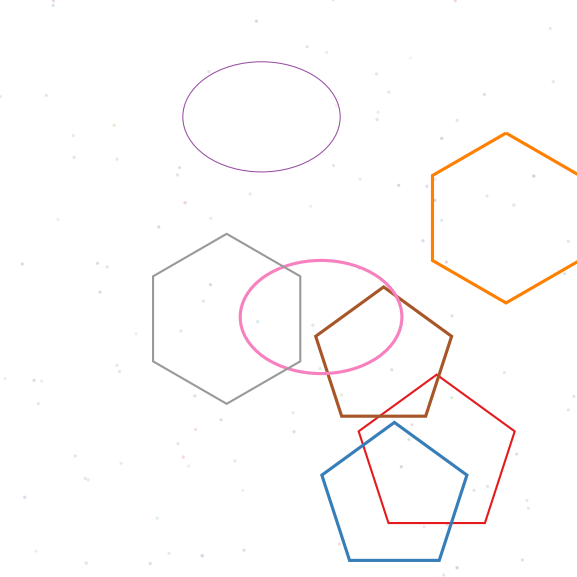[{"shape": "pentagon", "thickness": 1, "radius": 0.71, "center": [0.756, 0.208]}, {"shape": "pentagon", "thickness": 1.5, "radius": 0.66, "center": [0.683, 0.136]}, {"shape": "oval", "thickness": 0.5, "radius": 0.68, "center": [0.453, 0.797]}, {"shape": "hexagon", "thickness": 1.5, "radius": 0.74, "center": [0.876, 0.622]}, {"shape": "pentagon", "thickness": 1.5, "radius": 0.62, "center": [0.664, 0.379]}, {"shape": "oval", "thickness": 1.5, "radius": 0.7, "center": [0.556, 0.45]}, {"shape": "hexagon", "thickness": 1, "radius": 0.74, "center": [0.393, 0.447]}]